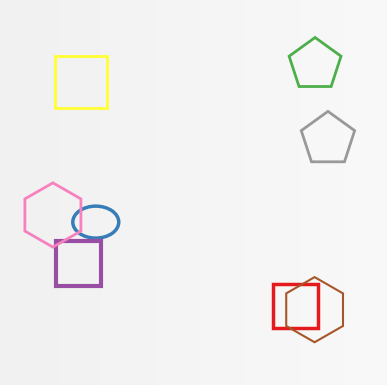[{"shape": "square", "thickness": 2.5, "radius": 0.29, "center": [0.762, 0.205]}, {"shape": "oval", "thickness": 2.5, "radius": 0.3, "center": [0.247, 0.423]}, {"shape": "pentagon", "thickness": 2, "radius": 0.35, "center": [0.813, 0.832]}, {"shape": "square", "thickness": 3, "radius": 0.29, "center": [0.203, 0.315]}, {"shape": "square", "thickness": 2, "radius": 0.34, "center": [0.209, 0.787]}, {"shape": "hexagon", "thickness": 1.5, "radius": 0.42, "center": [0.812, 0.196]}, {"shape": "hexagon", "thickness": 2, "radius": 0.42, "center": [0.137, 0.442]}, {"shape": "pentagon", "thickness": 2, "radius": 0.36, "center": [0.846, 0.638]}]